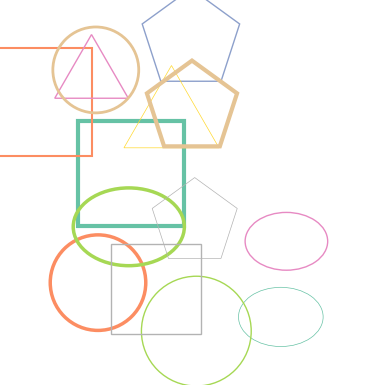[{"shape": "oval", "thickness": 0.5, "radius": 0.55, "center": [0.729, 0.177]}, {"shape": "square", "thickness": 3, "radius": 0.69, "center": [0.34, 0.549]}, {"shape": "circle", "thickness": 2.5, "radius": 0.62, "center": [0.255, 0.266]}, {"shape": "square", "thickness": 1.5, "radius": 0.7, "center": [0.1, 0.736]}, {"shape": "pentagon", "thickness": 1, "radius": 0.67, "center": [0.496, 0.897]}, {"shape": "triangle", "thickness": 1, "radius": 0.55, "center": [0.238, 0.8]}, {"shape": "oval", "thickness": 1, "radius": 0.54, "center": [0.744, 0.373]}, {"shape": "circle", "thickness": 1, "radius": 0.71, "center": [0.51, 0.14]}, {"shape": "oval", "thickness": 2.5, "radius": 0.72, "center": [0.335, 0.411]}, {"shape": "triangle", "thickness": 0.5, "radius": 0.71, "center": [0.445, 0.687]}, {"shape": "circle", "thickness": 2, "radius": 0.56, "center": [0.249, 0.818]}, {"shape": "pentagon", "thickness": 3, "radius": 0.62, "center": [0.499, 0.72]}, {"shape": "pentagon", "thickness": 0.5, "radius": 0.58, "center": [0.506, 0.423]}, {"shape": "square", "thickness": 1, "radius": 0.58, "center": [0.406, 0.25]}]